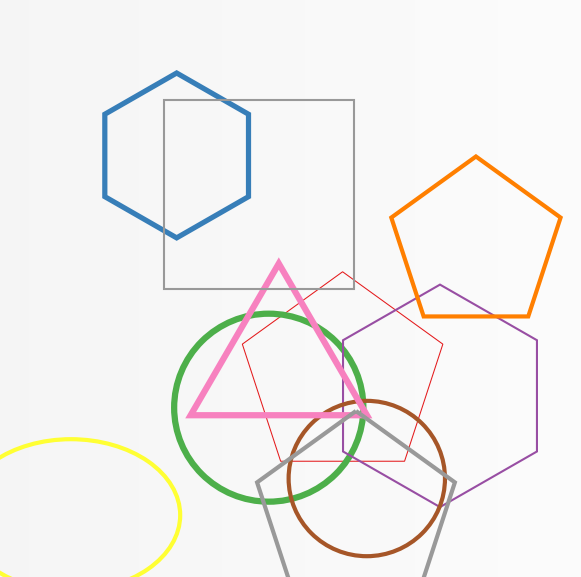[{"shape": "pentagon", "thickness": 0.5, "radius": 0.91, "center": [0.589, 0.347]}, {"shape": "hexagon", "thickness": 2.5, "radius": 0.71, "center": [0.304, 0.73]}, {"shape": "circle", "thickness": 3, "radius": 0.81, "center": [0.462, 0.293]}, {"shape": "hexagon", "thickness": 1, "radius": 0.96, "center": [0.757, 0.314]}, {"shape": "pentagon", "thickness": 2, "radius": 0.77, "center": [0.819, 0.575]}, {"shape": "oval", "thickness": 2, "radius": 0.94, "center": [0.122, 0.107]}, {"shape": "circle", "thickness": 2, "radius": 0.67, "center": [0.631, 0.171]}, {"shape": "triangle", "thickness": 3, "radius": 0.88, "center": [0.48, 0.368]}, {"shape": "square", "thickness": 1, "radius": 0.82, "center": [0.446, 0.662]}, {"shape": "pentagon", "thickness": 2, "radius": 0.89, "center": [0.612, 0.109]}]